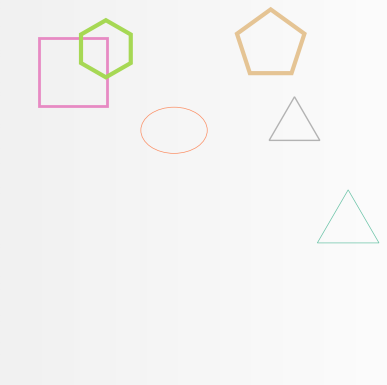[{"shape": "triangle", "thickness": 0.5, "radius": 0.46, "center": [0.898, 0.415]}, {"shape": "oval", "thickness": 0.5, "radius": 0.43, "center": [0.449, 0.662]}, {"shape": "square", "thickness": 2, "radius": 0.44, "center": [0.188, 0.813]}, {"shape": "hexagon", "thickness": 3, "radius": 0.37, "center": [0.273, 0.873]}, {"shape": "pentagon", "thickness": 3, "radius": 0.46, "center": [0.699, 0.884]}, {"shape": "triangle", "thickness": 1, "radius": 0.38, "center": [0.76, 0.673]}]